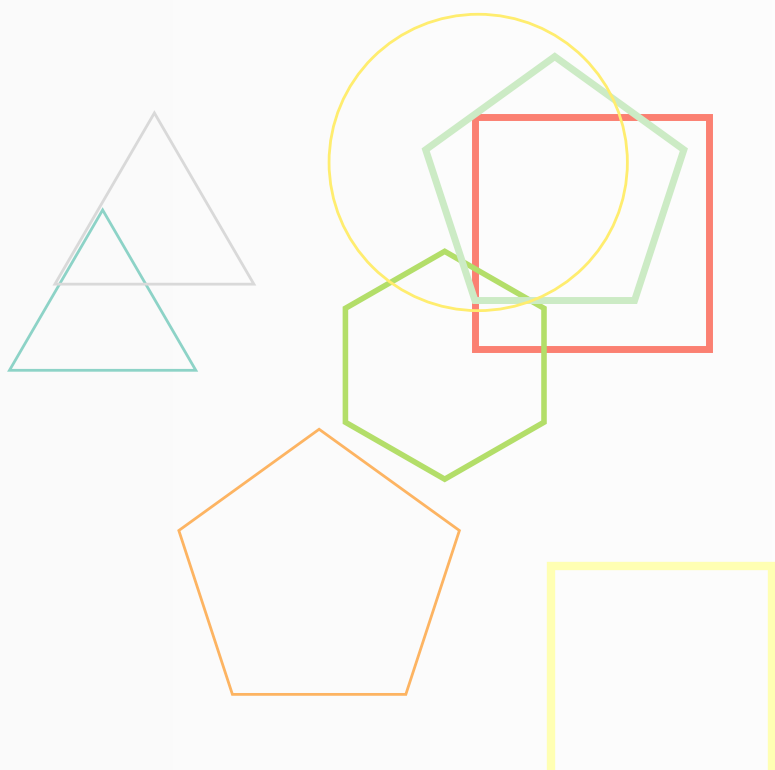[{"shape": "triangle", "thickness": 1, "radius": 0.69, "center": [0.132, 0.588]}, {"shape": "square", "thickness": 3, "radius": 0.71, "center": [0.854, 0.123]}, {"shape": "square", "thickness": 2.5, "radius": 0.75, "center": [0.764, 0.698]}, {"shape": "pentagon", "thickness": 1, "radius": 0.95, "center": [0.412, 0.252]}, {"shape": "hexagon", "thickness": 2, "radius": 0.74, "center": [0.574, 0.526]}, {"shape": "triangle", "thickness": 1, "radius": 0.74, "center": [0.199, 0.705]}, {"shape": "pentagon", "thickness": 2.5, "radius": 0.88, "center": [0.716, 0.751]}, {"shape": "circle", "thickness": 1, "radius": 0.96, "center": [0.617, 0.789]}]